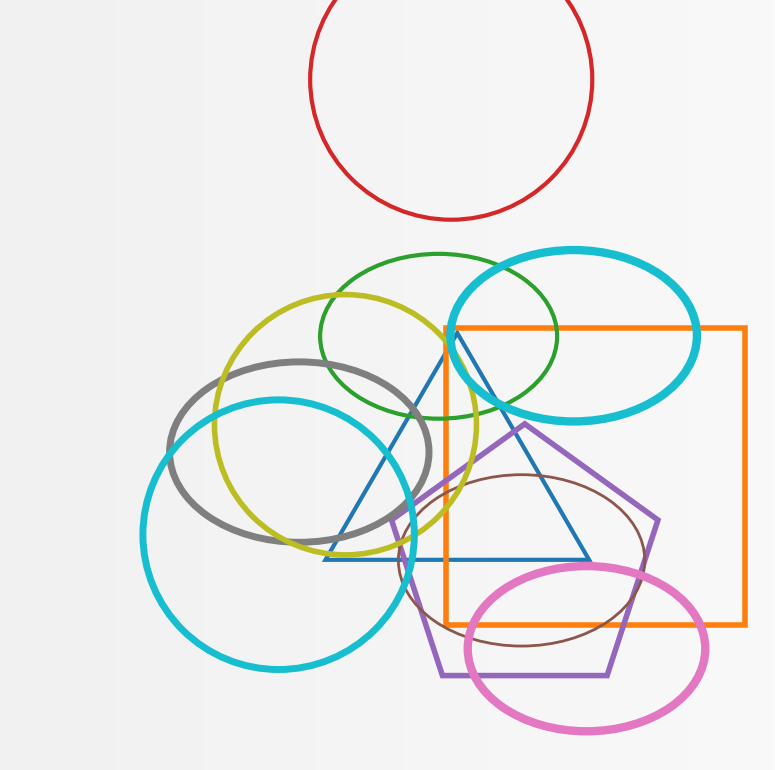[{"shape": "triangle", "thickness": 1.5, "radius": 0.98, "center": [0.59, 0.371]}, {"shape": "square", "thickness": 2, "radius": 0.96, "center": [0.769, 0.381]}, {"shape": "oval", "thickness": 1.5, "radius": 0.76, "center": [0.566, 0.563]}, {"shape": "circle", "thickness": 1.5, "radius": 0.91, "center": [0.582, 0.897]}, {"shape": "pentagon", "thickness": 2, "radius": 0.9, "center": [0.677, 0.269]}, {"shape": "oval", "thickness": 1, "radius": 0.79, "center": [0.673, 0.272]}, {"shape": "oval", "thickness": 3, "radius": 0.77, "center": [0.757, 0.158]}, {"shape": "oval", "thickness": 2.5, "radius": 0.84, "center": [0.386, 0.413]}, {"shape": "circle", "thickness": 2, "radius": 0.85, "center": [0.446, 0.448]}, {"shape": "circle", "thickness": 2.5, "radius": 0.88, "center": [0.36, 0.306]}, {"shape": "oval", "thickness": 3, "radius": 0.8, "center": [0.74, 0.564]}]